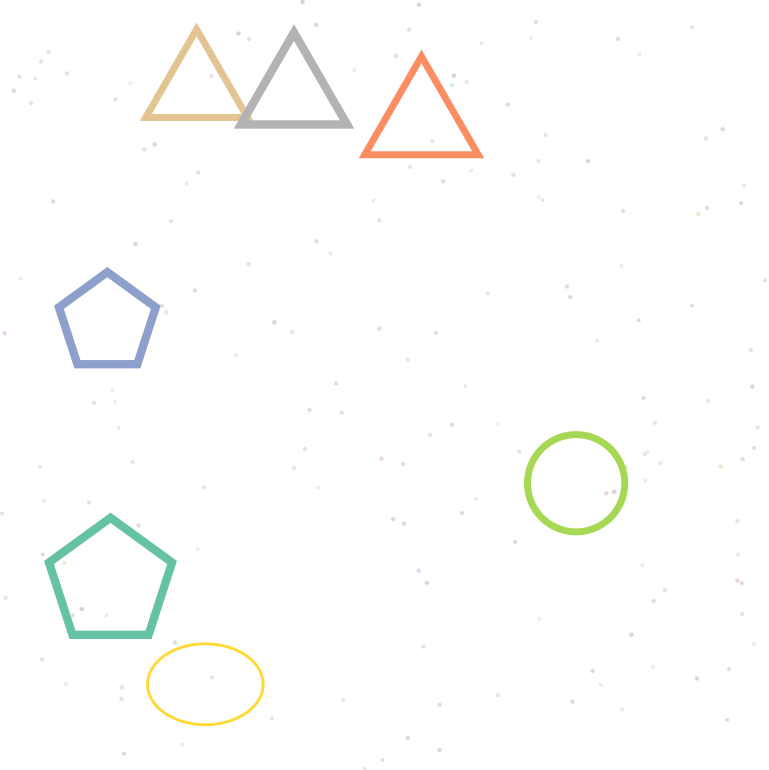[{"shape": "pentagon", "thickness": 3, "radius": 0.42, "center": [0.144, 0.244]}, {"shape": "triangle", "thickness": 2.5, "radius": 0.43, "center": [0.547, 0.842]}, {"shape": "pentagon", "thickness": 3, "radius": 0.33, "center": [0.139, 0.58]}, {"shape": "circle", "thickness": 2.5, "radius": 0.32, "center": [0.748, 0.372]}, {"shape": "oval", "thickness": 1, "radius": 0.38, "center": [0.267, 0.111]}, {"shape": "triangle", "thickness": 2.5, "radius": 0.38, "center": [0.255, 0.886]}, {"shape": "triangle", "thickness": 3, "radius": 0.4, "center": [0.382, 0.878]}]